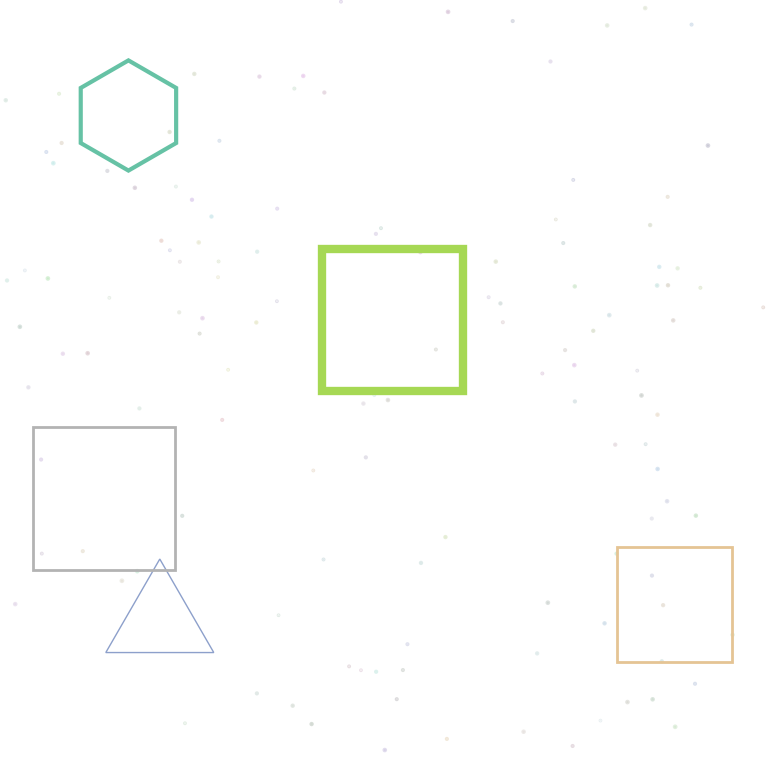[{"shape": "hexagon", "thickness": 1.5, "radius": 0.36, "center": [0.167, 0.85]}, {"shape": "triangle", "thickness": 0.5, "radius": 0.4, "center": [0.208, 0.193]}, {"shape": "square", "thickness": 3, "radius": 0.46, "center": [0.51, 0.585]}, {"shape": "square", "thickness": 1, "radius": 0.37, "center": [0.876, 0.215]}, {"shape": "square", "thickness": 1, "radius": 0.46, "center": [0.135, 0.353]}]